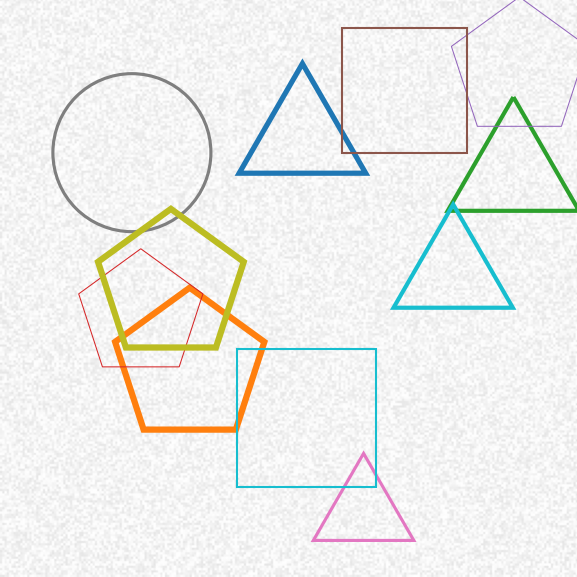[{"shape": "triangle", "thickness": 2.5, "radius": 0.63, "center": [0.524, 0.762]}, {"shape": "pentagon", "thickness": 3, "radius": 0.68, "center": [0.329, 0.365]}, {"shape": "triangle", "thickness": 2, "radius": 0.66, "center": [0.889, 0.7]}, {"shape": "pentagon", "thickness": 0.5, "radius": 0.57, "center": [0.244, 0.455]}, {"shape": "pentagon", "thickness": 0.5, "radius": 0.62, "center": [0.899, 0.881]}, {"shape": "square", "thickness": 1, "radius": 0.54, "center": [0.7, 0.843]}, {"shape": "triangle", "thickness": 1.5, "radius": 0.5, "center": [0.63, 0.114]}, {"shape": "circle", "thickness": 1.5, "radius": 0.68, "center": [0.228, 0.735]}, {"shape": "pentagon", "thickness": 3, "radius": 0.66, "center": [0.296, 0.505]}, {"shape": "square", "thickness": 1, "radius": 0.6, "center": [0.531, 0.275]}, {"shape": "triangle", "thickness": 2, "radius": 0.6, "center": [0.785, 0.526]}]